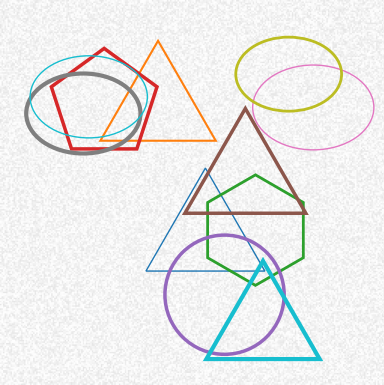[{"shape": "triangle", "thickness": 1, "radius": 0.89, "center": [0.534, 0.385]}, {"shape": "triangle", "thickness": 1.5, "radius": 0.87, "center": [0.411, 0.721]}, {"shape": "hexagon", "thickness": 2, "radius": 0.72, "center": [0.664, 0.402]}, {"shape": "pentagon", "thickness": 2.5, "radius": 0.72, "center": [0.271, 0.73]}, {"shape": "circle", "thickness": 2.5, "radius": 0.77, "center": [0.583, 0.235]}, {"shape": "triangle", "thickness": 2.5, "radius": 0.91, "center": [0.637, 0.537]}, {"shape": "oval", "thickness": 1, "radius": 0.79, "center": [0.814, 0.721]}, {"shape": "oval", "thickness": 3, "radius": 0.74, "center": [0.216, 0.705]}, {"shape": "oval", "thickness": 2, "radius": 0.69, "center": [0.75, 0.807]}, {"shape": "oval", "thickness": 1, "radius": 0.76, "center": [0.231, 0.748]}, {"shape": "triangle", "thickness": 3, "radius": 0.85, "center": [0.683, 0.152]}]